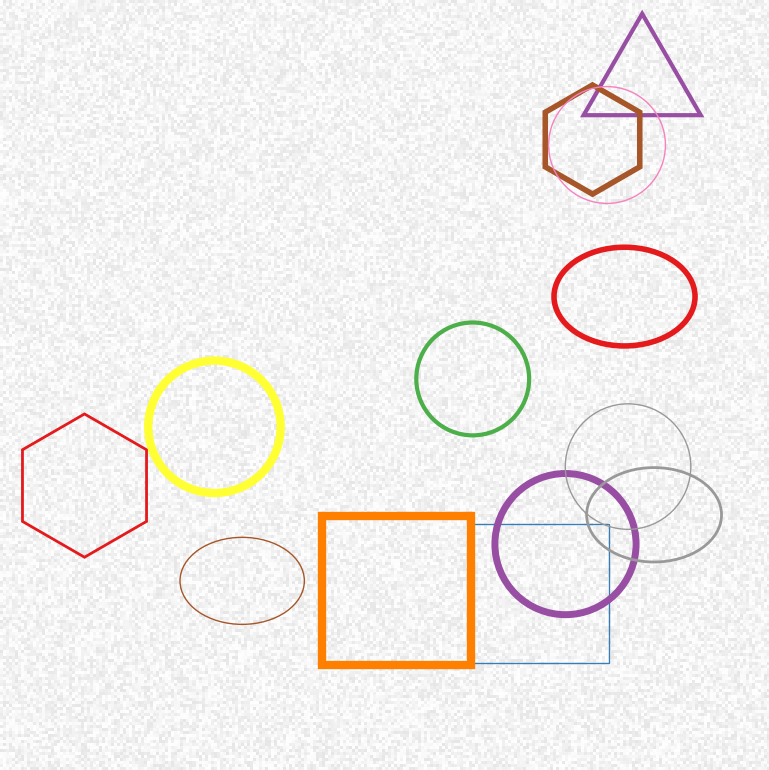[{"shape": "hexagon", "thickness": 1, "radius": 0.47, "center": [0.11, 0.369]}, {"shape": "oval", "thickness": 2, "radius": 0.46, "center": [0.811, 0.615]}, {"shape": "square", "thickness": 0.5, "radius": 0.45, "center": [0.701, 0.229]}, {"shape": "circle", "thickness": 1.5, "radius": 0.37, "center": [0.614, 0.508]}, {"shape": "circle", "thickness": 2.5, "radius": 0.46, "center": [0.734, 0.293]}, {"shape": "triangle", "thickness": 1.5, "radius": 0.44, "center": [0.834, 0.894]}, {"shape": "square", "thickness": 3, "radius": 0.48, "center": [0.515, 0.233]}, {"shape": "circle", "thickness": 3, "radius": 0.43, "center": [0.278, 0.446]}, {"shape": "oval", "thickness": 0.5, "radius": 0.4, "center": [0.315, 0.246]}, {"shape": "hexagon", "thickness": 2, "radius": 0.35, "center": [0.769, 0.819]}, {"shape": "circle", "thickness": 0.5, "radius": 0.38, "center": [0.788, 0.812]}, {"shape": "oval", "thickness": 1, "radius": 0.44, "center": [0.849, 0.331]}, {"shape": "circle", "thickness": 0.5, "radius": 0.41, "center": [0.816, 0.394]}]